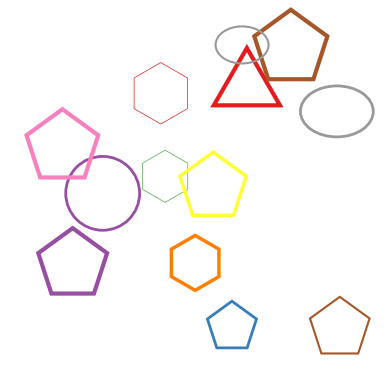[{"shape": "hexagon", "thickness": 0.5, "radius": 0.4, "center": [0.418, 0.758]}, {"shape": "triangle", "thickness": 3, "radius": 0.5, "center": [0.641, 0.776]}, {"shape": "pentagon", "thickness": 2, "radius": 0.34, "center": [0.602, 0.151]}, {"shape": "hexagon", "thickness": 0.5, "radius": 0.34, "center": [0.429, 0.542]}, {"shape": "pentagon", "thickness": 3, "radius": 0.47, "center": [0.189, 0.314]}, {"shape": "circle", "thickness": 2, "radius": 0.48, "center": [0.267, 0.498]}, {"shape": "hexagon", "thickness": 2.5, "radius": 0.36, "center": [0.507, 0.317]}, {"shape": "pentagon", "thickness": 2.5, "radius": 0.45, "center": [0.553, 0.514]}, {"shape": "pentagon", "thickness": 3, "radius": 0.5, "center": [0.755, 0.875]}, {"shape": "pentagon", "thickness": 1.5, "radius": 0.41, "center": [0.883, 0.148]}, {"shape": "pentagon", "thickness": 3, "radius": 0.49, "center": [0.162, 0.618]}, {"shape": "oval", "thickness": 2, "radius": 0.47, "center": [0.875, 0.711]}, {"shape": "oval", "thickness": 1.5, "radius": 0.34, "center": [0.629, 0.883]}]